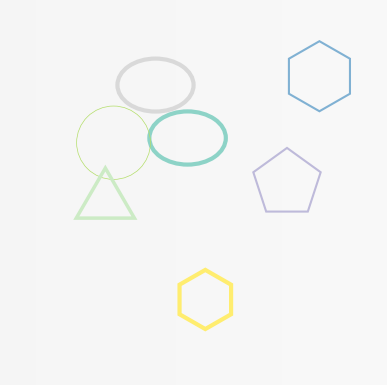[{"shape": "oval", "thickness": 3, "radius": 0.49, "center": [0.484, 0.642]}, {"shape": "pentagon", "thickness": 1.5, "radius": 0.46, "center": [0.741, 0.524]}, {"shape": "hexagon", "thickness": 1.5, "radius": 0.45, "center": [0.824, 0.802]}, {"shape": "circle", "thickness": 0.5, "radius": 0.48, "center": [0.293, 0.629]}, {"shape": "oval", "thickness": 3, "radius": 0.49, "center": [0.401, 0.779]}, {"shape": "triangle", "thickness": 2.5, "radius": 0.43, "center": [0.272, 0.477]}, {"shape": "hexagon", "thickness": 3, "radius": 0.38, "center": [0.53, 0.222]}]